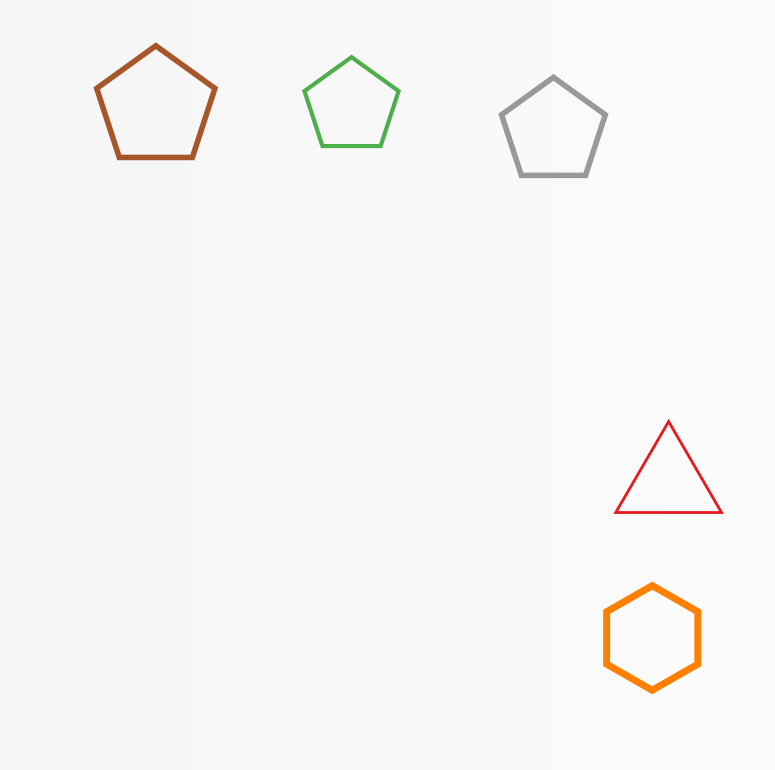[{"shape": "triangle", "thickness": 1, "radius": 0.39, "center": [0.863, 0.374]}, {"shape": "pentagon", "thickness": 1.5, "radius": 0.32, "center": [0.454, 0.862]}, {"shape": "hexagon", "thickness": 2.5, "radius": 0.34, "center": [0.842, 0.171]}, {"shape": "pentagon", "thickness": 2, "radius": 0.4, "center": [0.201, 0.86]}, {"shape": "pentagon", "thickness": 2, "radius": 0.35, "center": [0.714, 0.829]}]